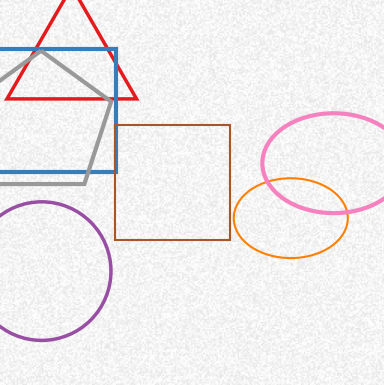[{"shape": "triangle", "thickness": 2.5, "radius": 0.97, "center": [0.186, 0.84]}, {"shape": "square", "thickness": 3, "radius": 0.8, "center": [0.142, 0.712]}, {"shape": "circle", "thickness": 2.5, "radius": 0.9, "center": [0.108, 0.296]}, {"shape": "oval", "thickness": 1.5, "radius": 0.74, "center": [0.755, 0.433]}, {"shape": "square", "thickness": 1.5, "radius": 0.75, "center": [0.449, 0.525]}, {"shape": "oval", "thickness": 3, "radius": 0.93, "center": [0.867, 0.576]}, {"shape": "pentagon", "thickness": 3, "radius": 0.96, "center": [0.107, 0.677]}]